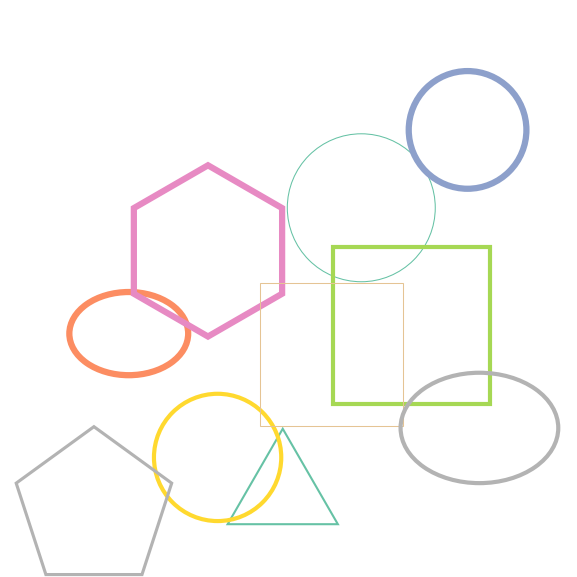[{"shape": "circle", "thickness": 0.5, "radius": 0.64, "center": [0.626, 0.639]}, {"shape": "triangle", "thickness": 1, "radius": 0.55, "center": [0.49, 0.147]}, {"shape": "oval", "thickness": 3, "radius": 0.51, "center": [0.223, 0.421]}, {"shape": "circle", "thickness": 3, "radius": 0.51, "center": [0.81, 0.774]}, {"shape": "hexagon", "thickness": 3, "radius": 0.74, "center": [0.36, 0.565]}, {"shape": "square", "thickness": 2, "radius": 0.68, "center": [0.712, 0.435]}, {"shape": "circle", "thickness": 2, "radius": 0.55, "center": [0.377, 0.207]}, {"shape": "square", "thickness": 0.5, "radius": 0.62, "center": [0.574, 0.385]}, {"shape": "oval", "thickness": 2, "radius": 0.68, "center": [0.83, 0.258]}, {"shape": "pentagon", "thickness": 1.5, "radius": 0.71, "center": [0.163, 0.119]}]